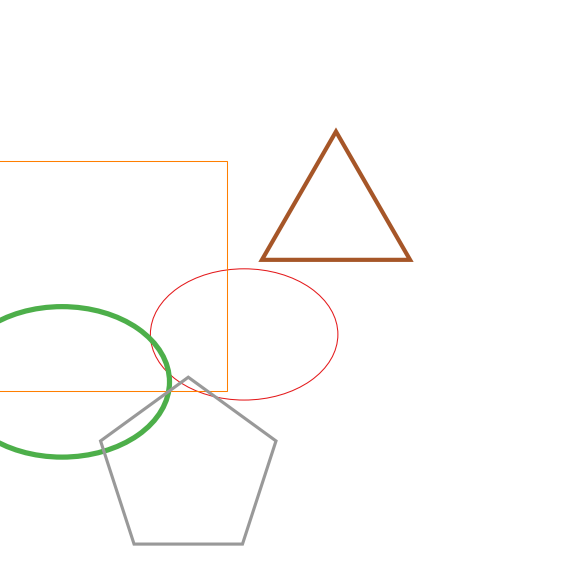[{"shape": "oval", "thickness": 0.5, "radius": 0.81, "center": [0.423, 0.42]}, {"shape": "oval", "thickness": 2.5, "radius": 0.93, "center": [0.107, 0.338]}, {"shape": "square", "thickness": 0.5, "radius": 1.0, "center": [0.195, 0.521]}, {"shape": "triangle", "thickness": 2, "radius": 0.74, "center": [0.582, 0.623]}, {"shape": "pentagon", "thickness": 1.5, "radius": 0.8, "center": [0.326, 0.186]}]